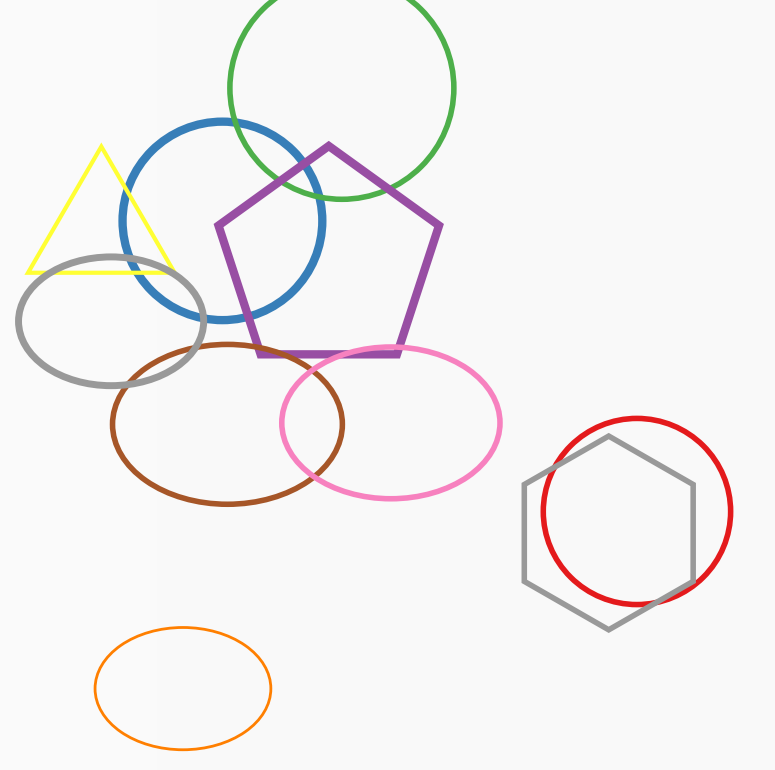[{"shape": "circle", "thickness": 2, "radius": 0.6, "center": [0.822, 0.336]}, {"shape": "circle", "thickness": 3, "radius": 0.64, "center": [0.287, 0.713]}, {"shape": "circle", "thickness": 2, "radius": 0.72, "center": [0.441, 0.886]}, {"shape": "pentagon", "thickness": 3, "radius": 0.75, "center": [0.424, 0.661]}, {"shape": "oval", "thickness": 1, "radius": 0.57, "center": [0.236, 0.106]}, {"shape": "triangle", "thickness": 1.5, "radius": 0.55, "center": [0.131, 0.7]}, {"shape": "oval", "thickness": 2, "radius": 0.74, "center": [0.293, 0.449]}, {"shape": "oval", "thickness": 2, "radius": 0.7, "center": [0.504, 0.451]}, {"shape": "oval", "thickness": 2.5, "radius": 0.6, "center": [0.143, 0.583]}, {"shape": "hexagon", "thickness": 2, "radius": 0.63, "center": [0.785, 0.308]}]